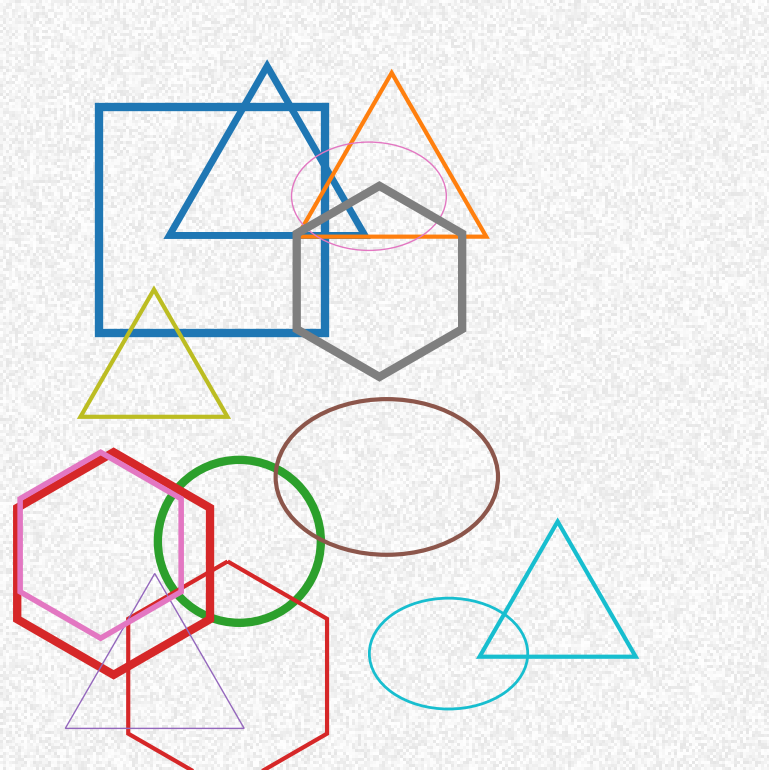[{"shape": "triangle", "thickness": 2.5, "radius": 0.73, "center": [0.347, 0.767]}, {"shape": "square", "thickness": 3, "radius": 0.73, "center": [0.275, 0.714]}, {"shape": "triangle", "thickness": 1.5, "radius": 0.71, "center": [0.509, 0.764]}, {"shape": "circle", "thickness": 3, "radius": 0.53, "center": [0.311, 0.297]}, {"shape": "hexagon", "thickness": 1.5, "radius": 0.75, "center": [0.296, 0.122]}, {"shape": "hexagon", "thickness": 3, "radius": 0.72, "center": [0.148, 0.268]}, {"shape": "triangle", "thickness": 0.5, "radius": 0.67, "center": [0.201, 0.121]}, {"shape": "oval", "thickness": 1.5, "radius": 0.72, "center": [0.502, 0.381]}, {"shape": "oval", "thickness": 0.5, "radius": 0.5, "center": [0.479, 0.745]}, {"shape": "hexagon", "thickness": 2, "radius": 0.6, "center": [0.131, 0.292]}, {"shape": "hexagon", "thickness": 3, "radius": 0.62, "center": [0.493, 0.635]}, {"shape": "triangle", "thickness": 1.5, "radius": 0.55, "center": [0.2, 0.514]}, {"shape": "oval", "thickness": 1, "radius": 0.51, "center": [0.583, 0.151]}, {"shape": "triangle", "thickness": 1.5, "radius": 0.59, "center": [0.724, 0.206]}]